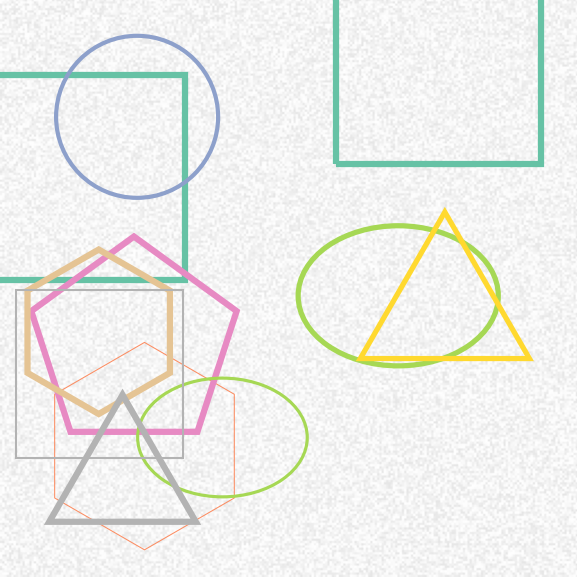[{"shape": "square", "thickness": 3, "radius": 0.88, "center": [0.759, 0.892]}, {"shape": "square", "thickness": 3, "radius": 0.89, "center": [0.143, 0.691]}, {"shape": "hexagon", "thickness": 0.5, "radius": 0.9, "center": [0.25, 0.227]}, {"shape": "circle", "thickness": 2, "radius": 0.7, "center": [0.237, 0.797]}, {"shape": "pentagon", "thickness": 3, "radius": 0.93, "center": [0.232, 0.403]}, {"shape": "oval", "thickness": 1.5, "radius": 0.73, "center": [0.385, 0.242]}, {"shape": "oval", "thickness": 2.5, "radius": 0.87, "center": [0.69, 0.487]}, {"shape": "triangle", "thickness": 2.5, "radius": 0.85, "center": [0.77, 0.463]}, {"shape": "hexagon", "thickness": 3, "radius": 0.71, "center": [0.171, 0.425]}, {"shape": "square", "thickness": 1, "radius": 0.73, "center": [0.172, 0.352]}, {"shape": "triangle", "thickness": 3, "radius": 0.73, "center": [0.212, 0.169]}]